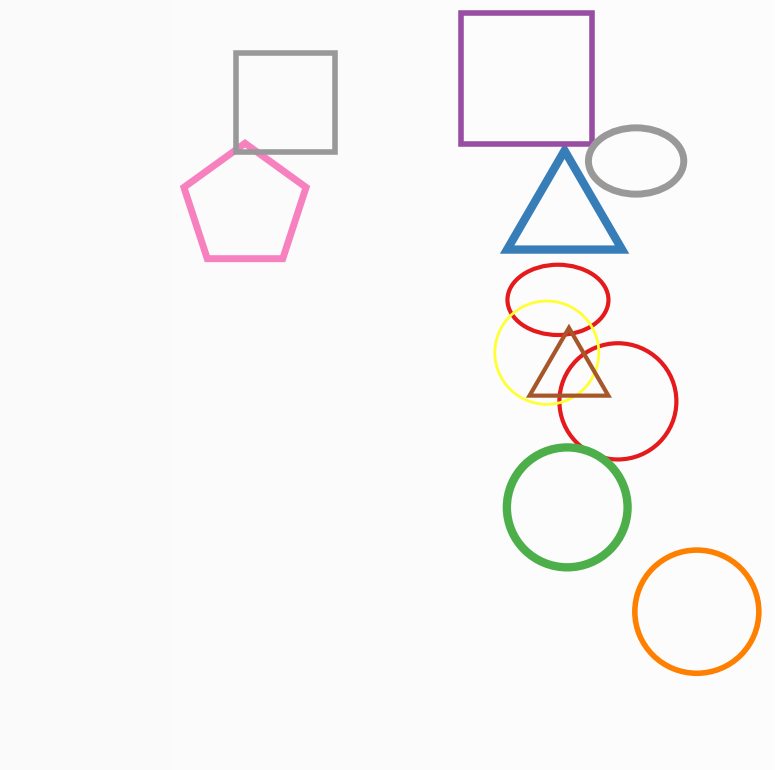[{"shape": "oval", "thickness": 1.5, "radius": 0.33, "center": [0.72, 0.611]}, {"shape": "circle", "thickness": 1.5, "radius": 0.38, "center": [0.797, 0.479]}, {"shape": "triangle", "thickness": 3, "radius": 0.43, "center": [0.728, 0.719]}, {"shape": "circle", "thickness": 3, "radius": 0.39, "center": [0.732, 0.341]}, {"shape": "square", "thickness": 2, "radius": 0.42, "center": [0.68, 0.898]}, {"shape": "circle", "thickness": 2, "radius": 0.4, "center": [0.899, 0.206]}, {"shape": "circle", "thickness": 1, "radius": 0.34, "center": [0.706, 0.542]}, {"shape": "triangle", "thickness": 1.5, "radius": 0.29, "center": [0.734, 0.516]}, {"shape": "pentagon", "thickness": 2.5, "radius": 0.41, "center": [0.316, 0.731]}, {"shape": "oval", "thickness": 2.5, "radius": 0.31, "center": [0.821, 0.791]}, {"shape": "square", "thickness": 2, "radius": 0.32, "center": [0.369, 0.867]}]